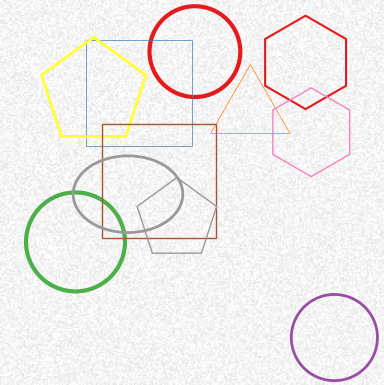[{"shape": "hexagon", "thickness": 1.5, "radius": 0.61, "center": [0.794, 0.838]}, {"shape": "circle", "thickness": 3, "radius": 0.59, "center": [0.506, 0.866]}, {"shape": "square", "thickness": 0.5, "radius": 0.69, "center": [0.361, 0.757]}, {"shape": "circle", "thickness": 3, "radius": 0.64, "center": [0.196, 0.372]}, {"shape": "circle", "thickness": 2, "radius": 0.56, "center": [0.869, 0.123]}, {"shape": "triangle", "thickness": 0.5, "radius": 0.6, "center": [0.65, 0.713]}, {"shape": "pentagon", "thickness": 2, "radius": 0.71, "center": [0.243, 0.761]}, {"shape": "square", "thickness": 1, "radius": 0.73, "center": [0.413, 0.53]}, {"shape": "hexagon", "thickness": 1, "radius": 0.58, "center": [0.808, 0.657]}, {"shape": "oval", "thickness": 2, "radius": 0.71, "center": [0.332, 0.496]}, {"shape": "pentagon", "thickness": 1, "radius": 0.54, "center": [0.459, 0.43]}]